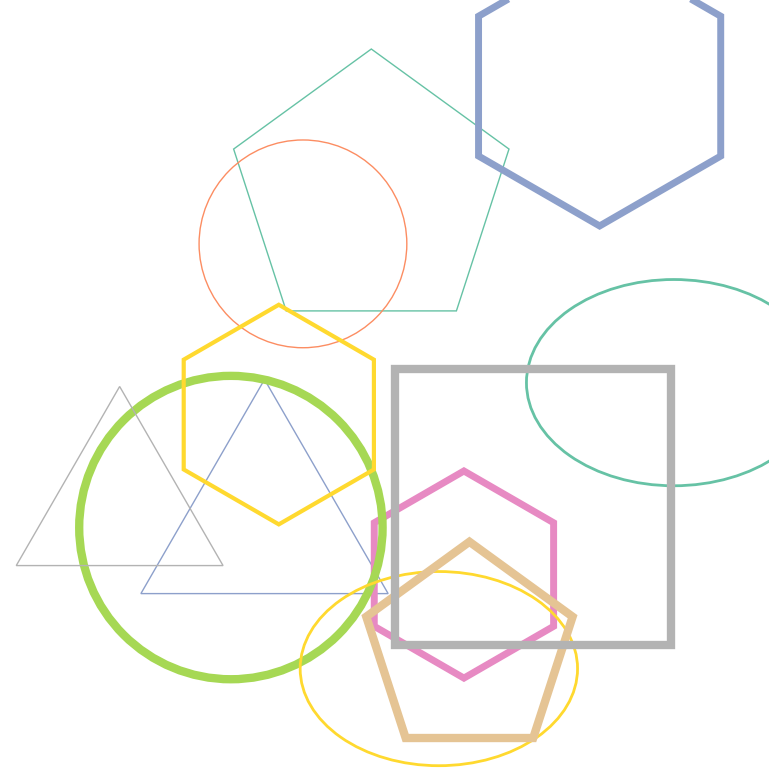[{"shape": "pentagon", "thickness": 0.5, "radius": 0.94, "center": [0.482, 0.748]}, {"shape": "oval", "thickness": 1, "radius": 0.96, "center": [0.875, 0.503]}, {"shape": "circle", "thickness": 0.5, "radius": 0.67, "center": [0.393, 0.683]}, {"shape": "hexagon", "thickness": 2.5, "radius": 0.91, "center": [0.779, 0.888]}, {"shape": "triangle", "thickness": 0.5, "radius": 0.93, "center": [0.344, 0.322]}, {"shape": "hexagon", "thickness": 2.5, "radius": 0.67, "center": [0.603, 0.254]}, {"shape": "circle", "thickness": 3, "radius": 0.99, "center": [0.3, 0.315]}, {"shape": "oval", "thickness": 1, "radius": 0.9, "center": [0.57, 0.132]}, {"shape": "hexagon", "thickness": 1.5, "radius": 0.71, "center": [0.362, 0.462]}, {"shape": "pentagon", "thickness": 3, "radius": 0.7, "center": [0.61, 0.156]}, {"shape": "square", "thickness": 3, "radius": 0.9, "center": [0.692, 0.341]}, {"shape": "triangle", "thickness": 0.5, "radius": 0.78, "center": [0.155, 0.343]}]